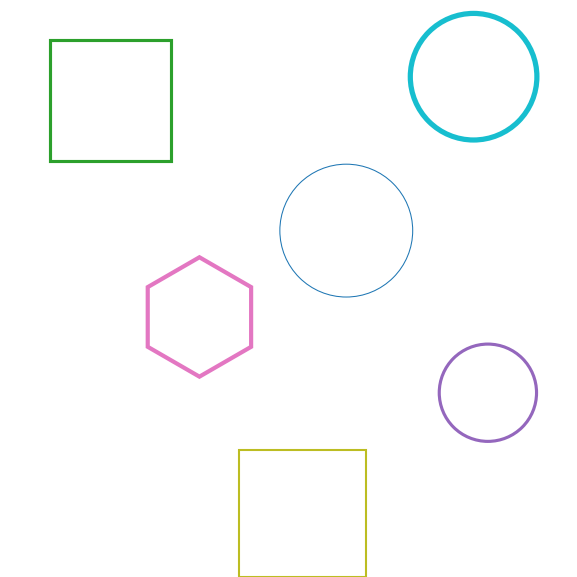[{"shape": "circle", "thickness": 0.5, "radius": 0.58, "center": [0.6, 0.6]}, {"shape": "square", "thickness": 1.5, "radius": 0.52, "center": [0.192, 0.825]}, {"shape": "circle", "thickness": 1.5, "radius": 0.42, "center": [0.845, 0.319]}, {"shape": "hexagon", "thickness": 2, "radius": 0.52, "center": [0.345, 0.45]}, {"shape": "square", "thickness": 1, "radius": 0.55, "center": [0.523, 0.11]}, {"shape": "circle", "thickness": 2.5, "radius": 0.55, "center": [0.82, 0.866]}]